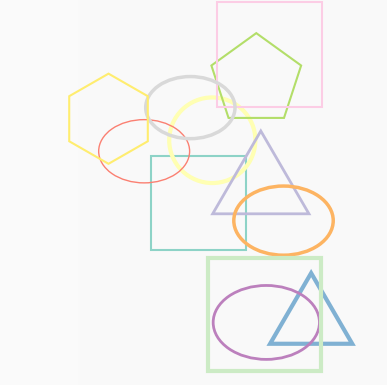[{"shape": "square", "thickness": 1.5, "radius": 0.62, "center": [0.512, 0.473]}, {"shape": "circle", "thickness": 3, "radius": 0.56, "center": [0.548, 0.636]}, {"shape": "triangle", "thickness": 2, "radius": 0.72, "center": [0.673, 0.516]}, {"shape": "oval", "thickness": 1, "radius": 0.59, "center": [0.372, 0.607]}, {"shape": "triangle", "thickness": 3, "radius": 0.61, "center": [0.803, 0.168]}, {"shape": "oval", "thickness": 2.5, "radius": 0.64, "center": [0.732, 0.427]}, {"shape": "pentagon", "thickness": 1.5, "radius": 0.61, "center": [0.661, 0.792]}, {"shape": "square", "thickness": 1.5, "radius": 0.68, "center": [0.695, 0.859]}, {"shape": "oval", "thickness": 2.5, "radius": 0.58, "center": [0.491, 0.721]}, {"shape": "oval", "thickness": 2, "radius": 0.69, "center": [0.687, 0.163]}, {"shape": "square", "thickness": 3, "radius": 0.73, "center": [0.683, 0.182]}, {"shape": "hexagon", "thickness": 1.5, "radius": 0.59, "center": [0.28, 0.692]}]